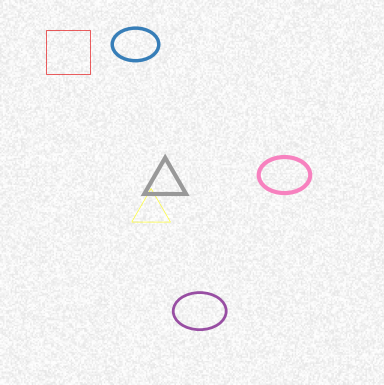[{"shape": "square", "thickness": 0.5, "radius": 0.29, "center": [0.178, 0.864]}, {"shape": "oval", "thickness": 2.5, "radius": 0.3, "center": [0.352, 0.885]}, {"shape": "oval", "thickness": 2, "radius": 0.34, "center": [0.519, 0.192]}, {"shape": "triangle", "thickness": 0.5, "radius": 0.29, "center": [0.392, 0.452]}, {"shape": "oval", "thickness": 3, "radius": 0.33, "center": [0.739, 0.545]}, {"shape": "triangle", "thickness": 3, "radius": 0.31, "center": [0.429, 0.528]}]